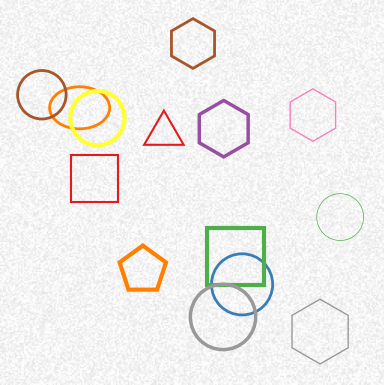[{"shape": "triangle", "thickness": 1.5, "radius": 0.3, "center": [0.426, 0.654]}, {"shape": "square", "thickness": 1.5, "radius": 0.31, "center": [0.246, 0.537]}, {"shape": "circle", "thickness": 2, "radius": 0.4, "center": [0.629, 0.261]}, {"shape": "circle", "thickness": 0.5, "radius": 0.3, "center": [0.884, 0.436]}, {"shape": "square", "thickness": 3, "radius": 0.37, "center": [0.611, 0.333]}, {"shape": "hexagon", "thickness": 2.5, "radius": 0.37, "center": [0.581, 0.666]}, {"shape": "oval", "thickness": 2, "radius": 0.39, "center": [0.207, 0.72]}, {"shape": "pentagon", "thickness": 3, "radius": 0.32, "center": [0.371, 0.299]}, {"shape": "circle", "thickness": 3, "radius": 0.35, "center": [0.253, 0.693]}, {"shape": "hexagon", "thickness": 2, "radius": 0.32, "center": [0.501, 0.887]}, {"shape": "circle", "thickness": 2, "radius": 0.32, "center": [0.109, 0.754]}, {"shape": "hexagon", "thickness": 1, "radius": 0.34, "center": [0.813, 0.701]}, {"shape": "circle", "thickness": 2.5, "radius": 0.42, "center": [0.579, 0.177]}, {"shape": "hexagon", "thickness": 1, "radius": 0.42, "center": [0.831, 0.139]}]